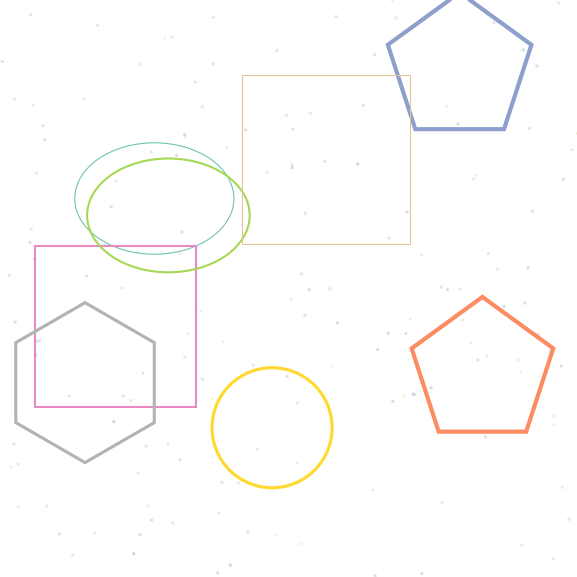[{"shape": "oval", "thickness": 0.5, "radius": 0.69, "center": [0.267, 0.655]}, {"shape": "pentagon", "thickness": 2, "radius": 0.64, "center": [0.835, 0.356]}, {"shape": "pentagon", "thickness": 2, "radius": 0.65, "center": [0.796, 0.881]}, {"shape": "square", "thickness": 1, "radius": 0.7, "center": [0.2, 0.433]}, {"shape": "oval", "thickness": 1, "radius": 0.7, "center": [0.292, 0.626]}, {"shape": "circle", "thickness": 1.5, "radius": 0.52, "center": [0.471, 0.258]}, {"shape": "square", "thickness": 0.5, "radius": 0.73, "center": [0.565, 0.723]}, {"shape": "hexagon", "thickness": 1.5, "radius": 0.69, "center": [0.147, 0.337]}]